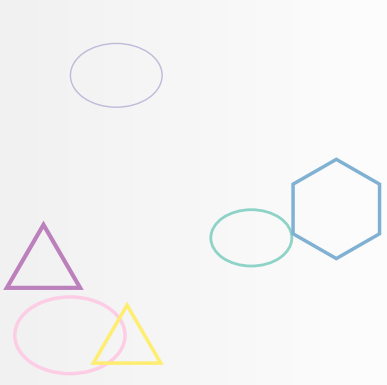[{"shape": "oval", "thickness": 2, "radius": 0.52, "center": [0.649, 0.382]}, {"shape": "oval", "thickness": 1, "radius": 0.59, "center": [0.3, 0.804]}, {"shape": "hexagon", "thickness": 2.5, "radius": 0.64, "center": [0.868, 0.457]}, {"shape": "oval", "thickness": 2.5, "radius": 0.71, "center": [0.18, 0.129]}, {"shape": "triangle", "thickness": 3, "radius": 0.55, "center": [0.112, 0.307]}, {"shape": "triangle", "thickness": 2.5, "radius": 0.5, "center": [0.328, 0.107]}]